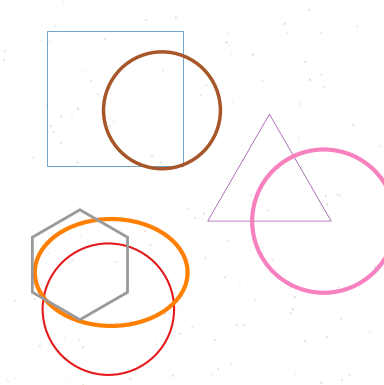[{"shape": "circle", "thickness": 1.5, "radius": 0.85, "center": [0.281, 0.197]}, {"shape": "square", "thickness": 0.5, "radius": 0.88, "center": [0.299, 0.744]}, {"shape": "triangle", "thickness": 0.5, "radius": 0.93, "center": [0.7, 0.518]}, {"shape": "oval", "thickness": 3, "radius": 0.99, "center": [0.289, 0.292]}, {"shape": "circle", "thickness": 2.5, "radius": 0.76, "center": [0.421, 0.713]}, {"shape": "circle", "thickness": 3, "radius": 0.93, "center": [0.841, 0.426]}, {"shape": "hexagon", "thickness": 2, "radius": 0.71, "center": [0.208, 0.312]}]